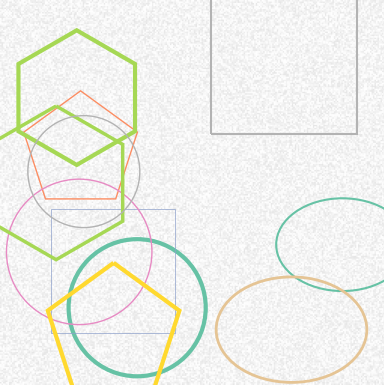[{"shape": "circle", "thickness": 3, "radius": 0.89, "center": [0.356, 0.201]}, {"shape": "oval", "thickness": 1.5, "radius": 0.86, "center": [0.889, 0.365]}, {"shape": "pentagon", "thickness": 1, "radius": 0.78, "center": [0.209, 0.609]}, {"shape": "square", "thickness": 0.5, "radius": 0.8, "center": [0.294, 0.296]}, {"shape": "circle", "thickness": 1, "radius": 0.94, "center": [0.206, 0.346]}, {"shape": "hexagon", "thickness": 3, "radius": 0.87, "center": [0.199, 0.746]}, {"shape": "hexagon", "thickness": 2.5, "radius": 1.0, "center": [0.146, 0.525]}, {"shape": "pentagon", "thickness": 3, "radius": 0.9, "center": [0.295, 0.138]}, {"shape": "oval", "thickness": 2, "radius": 0.98, "center": [0.757, 0.144]}, {"shape": "square", "thickness": 1.5, "radius": 0.95, "center": [0.739, 0.841]}, {"shape": "circle", "thickness": 1, "radius": 0.73, "center": [0.218, 0.554]}]